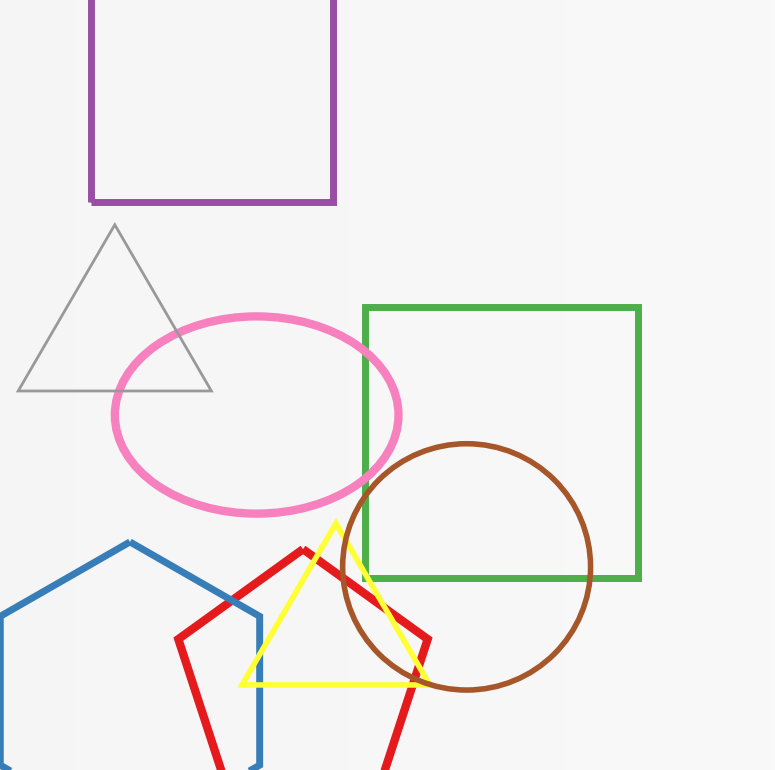[{"shape": "pentagon", "thickness": 3, "radius": 0.85, "center": [0.391, 0.118]}, {"shape": "hexagon", "thickness": 2.5, "radius": 0.97, "center": [0.168, 0.103]}, {"shape": "square", "thickness": 2.5, "radius": 0.88, "center": [0.646, 0.425]}, {"shape": "square", "thickness": 2.5, "radius": 0.78, "center": [0.273, 0.894]}, {"shape": "triangle", "thickness": 2, "radius": 0.7, "center": [0.433, 0.18]}, {"shape": "circle", "thickness": 2, "radius": 0.8, "center": [0.602, 0.264]}, {"shape": "oval", "thickness": 3, "radius": 0.91, "center": [0.331, 0.461]}, {"shape": "triangle", "thickness": 1, "radius": 0.72, "center": [0.148, 0.564]}]